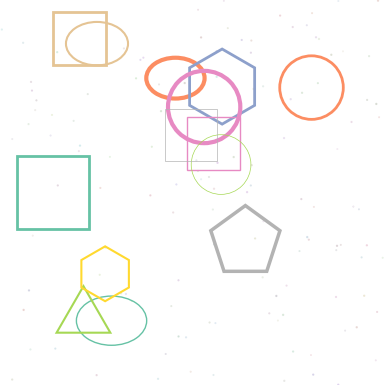[{"shape": "square", "thickness": 2, "radius": 0.47, "center": [0.137, 0.5]}, {"shape": "oval", "thickness": 1, "radius": 0.46, "center": [0.29, 0.167]}, {"shape": "circle", "thickness": 2, "radius": 0.41, "center": [0.809, 0.772]}, {"shape": "oval", "thickness": 3, "radius": 0.38, "center": [0.456, 0.797]}, {"shape": "hexagon", "thickness": 2, "radius": 0.49, "center": [0.577, 0.775]}, {"shape": "square", "thickness": 1, "radius": 0.35, "center": [0.555, 0.627]}, {"shape": "circle", "thickness": 3, "radius": 0.47, "center": [0.53, 0.722]}, {"shape": "triangle", "thickness": 1.5, "radius": 0.4, "center": [0.217, 0.176]}, {"shape": "circle", "thickness": 0.5, "radius": 0.39, "center": [0.574, 0.573]}, {"shape": "hexagon", "thickness": 1.5, "radius": 0.36, "center": [0.273, 0.289]}, {"shape": "square", "thickness": 2, "radius": 0.34, "center": [0.207, 0.899]}, {"shape": "oval", "thickness": 1.5, "radius": 0.4, "center": [0.252, 0.887]}, {"shape": "pentagon", "thickness": 2.5, "radius": 0.47, "center": [0.637, 0.372]}, {"shape": "square", "thickness": 0.5, "radius": 0.34, "center": [0.497, 0.649]}]